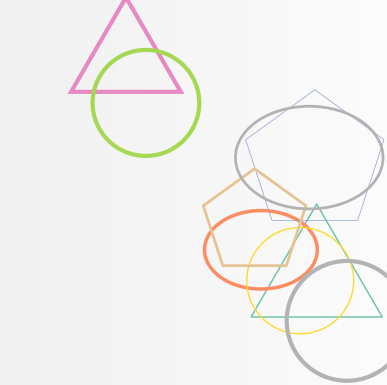[{"shape": "triangle", "thickness": 1, "radius": 0.98, "center": [0.817, 0.274]}, {"shape": "oval", "thickness": 2.5, "radius": 0.73, "center": [0.673, 0.351]}, {"shape": "pentagon", "thickness": 0.5, "radius": 0.94, "center": [0.812, 0.579]}, {"shape": "triangle", "thickness": 3, "radius": 0.82, "center": [0.325, 0.843]}, {"shape": "circle", "thickness": 3, "radius": 0.69, "center": [0.377, 0.733]}, {"shape": "circle", "thickness": 1, "radius": 0.69, "center": [0.775, 0.271]}, {"shape": "pentagon", "thickness": 2, "radius": 0.7, "center": [0.657, 0.423]}, {"shape": "oval", "thickness": 2, "radius": 0.95, "center": [0.798, 0.591]}, {"shape": "circle", "thickness": 3, "radius": 0.78, "center": [0.895, 0.167]}]